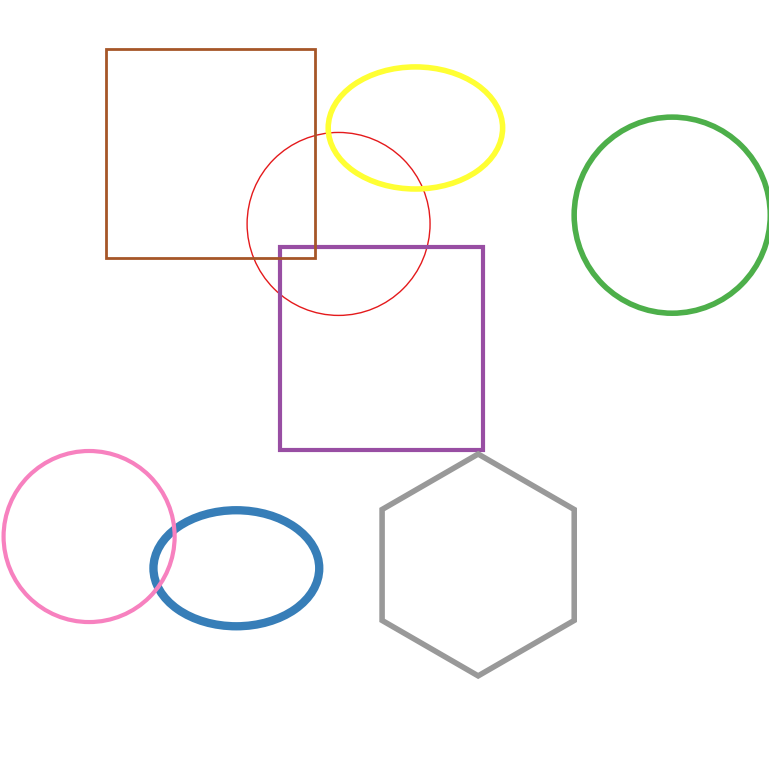[{"shape": "circle", "thickness": 0.5, "radius": 0.59, "center": [0.44, 0.709]}, {"shape": "oval", "thickness": 3, "radius": 0.54, "center": [0.307, 0.262]}, {"shape": "circle", "thickness": 2, "radius": 0.64, "center": [0.873, 0.721]}, {"shape": "square", "thickness": 1.5, "radius": 0.66, "center": [0.496, 0.548]}, {"shape": "oval", "thickness": 2, "radius": 0.57, "center": [0.539, 0.834]}, {"shape": "square", "thickness": 1, "radius": 0.68, "center": [0.274, 0.8]}, {"shape": "circle", "thickness": 1.5, "radius": 0.56, "center": [0.116, 0.303]}, {"shape": "hexagon", "thickness": 2, "radius": 0.72, "center": [0.621, 0.266]}]